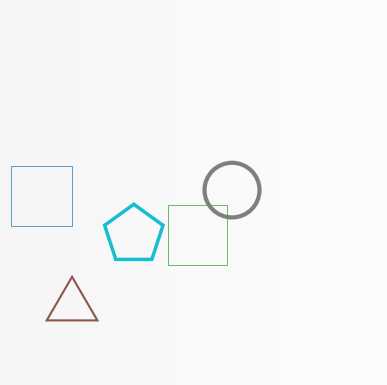[{"shape": "square", "thickness": 0.5, "radius": 0.39, "center": [0.107, 0.492]}, {"shape": "square", "thickness": 0.5, "radius": 0.39, "center": [0.51, 0.389]}, {"shape": "triangle", "thickness": 1.5, "radius": 0.38, "center": [0.186, 0.206]}, {"shape": "circle", "thickness": 3, "radius": 0.35, "center": [0.599, 0.506]}, {"shape": "pentagon", "thickness": 2.5, "radius": 0.4, "center": [0.345, 0.39]}]